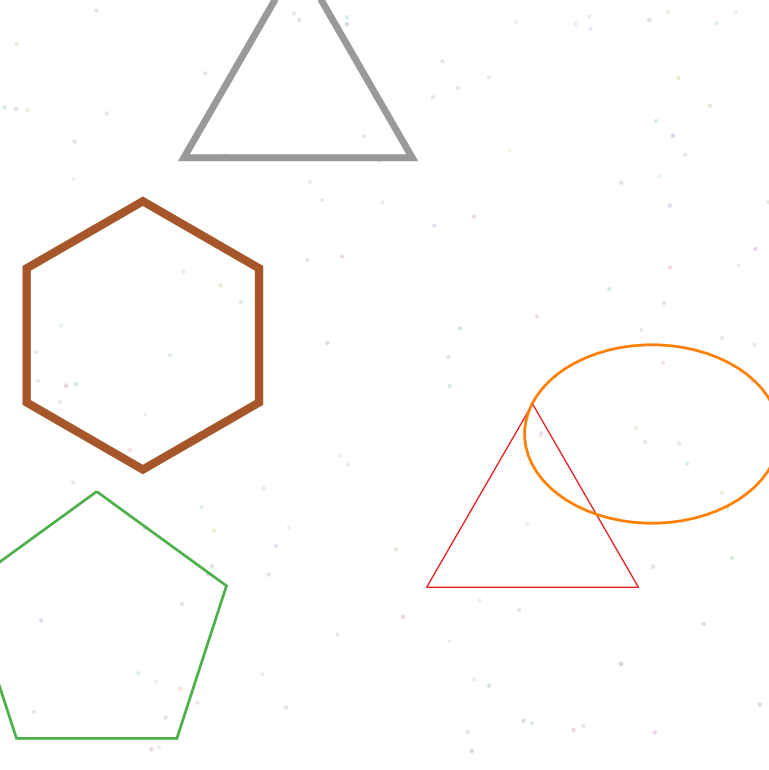[{"shape": "triangle", "thickness": 0.5, "radius": 0.79, "center": [0.692, 0.317]}, {"shape": "pentagon", "thickness": 1, "radius": 0.89, "center": [0.126, 0.184]}, {"shape": "oval", "thickness": 1, "radius": 0.83, "center": [0.847, 0.436]}, {"shape": "hexagon", "thickness": 3, "radius": 0.87, "center": [0.186, 0.564]}, {"shape": "triangle", "thickness": 2.5, "radius": 0.86, "center": [0.387, 0.881]}]